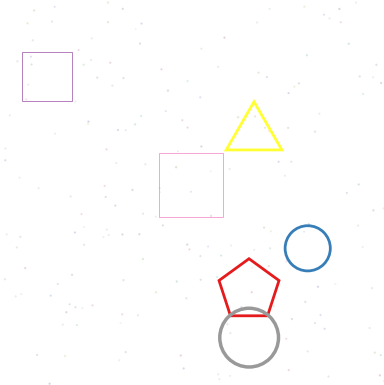[{"shape": "pentagon", "thickness": 2, "radius": 0.41, "center": [0.647, 0.246]}, {"shape": "circle", "thickness": 2, "radius": 0.29, "center": [0.799, 0.355]}, {"shape": "square", "thickness": 0.5, "radius": 0.32, "center": [0.122, 0.802]}, {"shape": "triangle", "thickness": 2, "radius": 0.42, "center": [0.66, 0.652]}, {"shape": "square", "thickness": 0.5, "radius": 0.42, "center": [0.496, 0.519]}, {"shape": "circle", "thickness": 2.5, "radius": 0.38, "center": [0.647, 0.123]}]